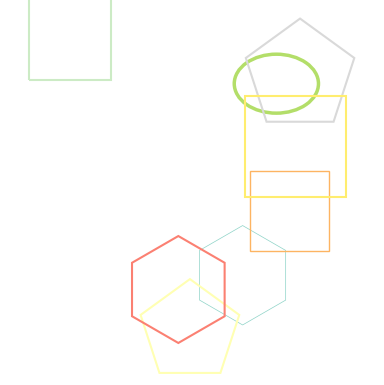[{"shape": "hexagon", "thickness": 0.5, "radius": 0.65, "center": [0.63, 0.285]}, {"shape": "pentagon", "thickness": 1.5, "radius": 0.67, "center": [0.493, 0.14]}, {"shape": "hexagon", "thickness": 1.5, "radius": 0.69, "center": [0.463, 0.248]}, {"shape": "square", "thickness": 1, "radius": 0.52, "center": [0.752, 0.452]}, {"shape": "oval", "thickness": 2.5, "radius": 0.55, "center": [0.718, 0.783]}, {"shape": "pentagon", "thickness": 1.5, "radius": 0.74, "center": [0.779, 0.804]}, {"shape": "square", "thickness": 1.5, "radius": 0.53, "center": [0.182, 0.899]}, {"shape": "square", "thickness": 1.5, "radius": 0.65, "center": [0.767, 0.62]}]